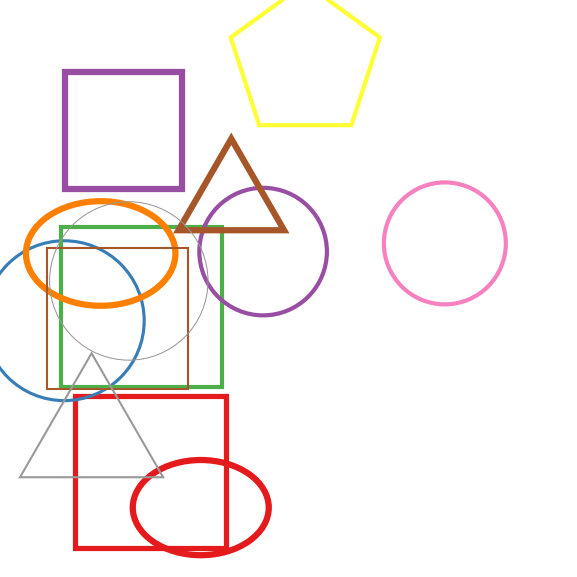[{"shape": "square", "thickness": 2.5, "radius": 0.66, "center": [0.261, 0.182]}, {"shape": "oval", "thickness": 3, "radius": 0.59, "center": [0.348, 0.12]}, {"shape": "circle", "thickness": 1.5, "radius": 0.69, "center": [0.111, 0.444]}, {"shape": "square", "thickness": 2, "radius": 0.7, "center": [0.245, 0.468]}, {"shape": "square", "thickness": 3, "radius": 0.51, "center": [0.214, 0.774]}, {"shape": "circle", "thickness": 2, "radius": 0.55, "center": [0.456, 0.563]}, {"shape": "oval", "thickness": 3, "radius": 0.65, "center": [0.174, 0.56]}, {"shape": "pentagon", "thickness": 2, "radius": 0.68, "center": [0.529, 0.892]}, {"shape": "square", "thickness": 1, "radius": 0.61, "center": [0.203, 0.447]}, {"shape": "triangle", "thickness": 3, "radius": 0.53, "center": [0.4, 0.653]}, {"shape": "circle", "thickness": 2, "radius": 0.53, "center": [0.77, 0.578]}, {"shape": "circle", "thickness": 0.5, "radius": 0.69, "center": [0.223, 0.513]}, {"shape": "triangle", "thickness": 1, "radius": 0.72, "center": [0.159, 0.244]}]